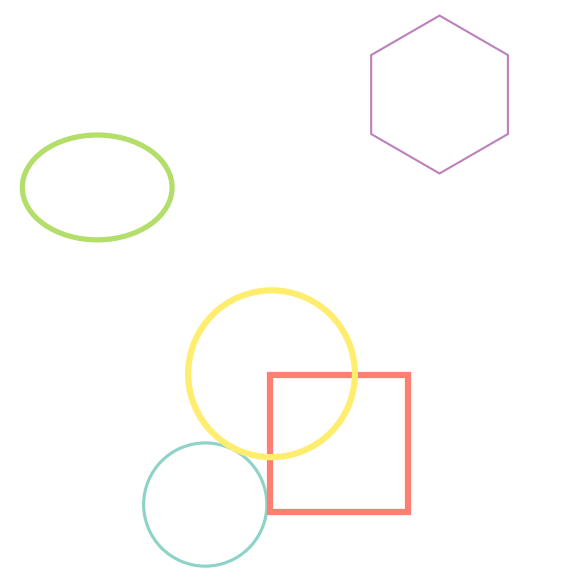[{"shape": "circle", "thickness": 1.5, "radius": 0.53, "center": [0.355, 0.125]}, {"shape": "square", "thickness": 3, "radius": 0.59, "center": [0.587, 0.232]}, {"shape": "oval", "thickness": 2.5, "radius": 0.65, "center": [0.168, 0.675]}, {"shape": "hexagon", "thickness": 1, "radius": 0.68, "center": [0.761, 0.835]}, {"shape": "circle", "thickness": 3, "radius": 0.72, "center": [0.47, 0.352]}]